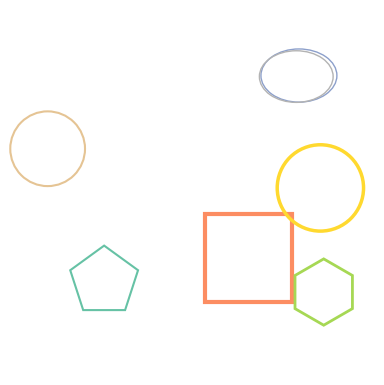[{"shape": "pentagon", "thickness": 1.5, "radius": 0.46, "center": [0.27, 0.269]}, {"shape": "square", "thickness": 3, "radius": 0.57, "center": [0.646, 0.33]}, {"shape": "oval", "thickness": 1, "radius": 0.49, "center": [0.776, 0.804]}, {"shape": "hexagon", "thickness": 2, "radius": 0.43, "center": [0.841, 0.241]}, {"shape": "circle", "thickness": 2.5, "radius": 0.56, "center": [0.832, 0.512]}, {"shape": "circle", "thickness": 1.5, "radius": 0.49, "center": [0.124, 0.614]}, {"shape": "oval", "thickness": 1, "radius": 0.48, "center": [0.77, 0.801]}]